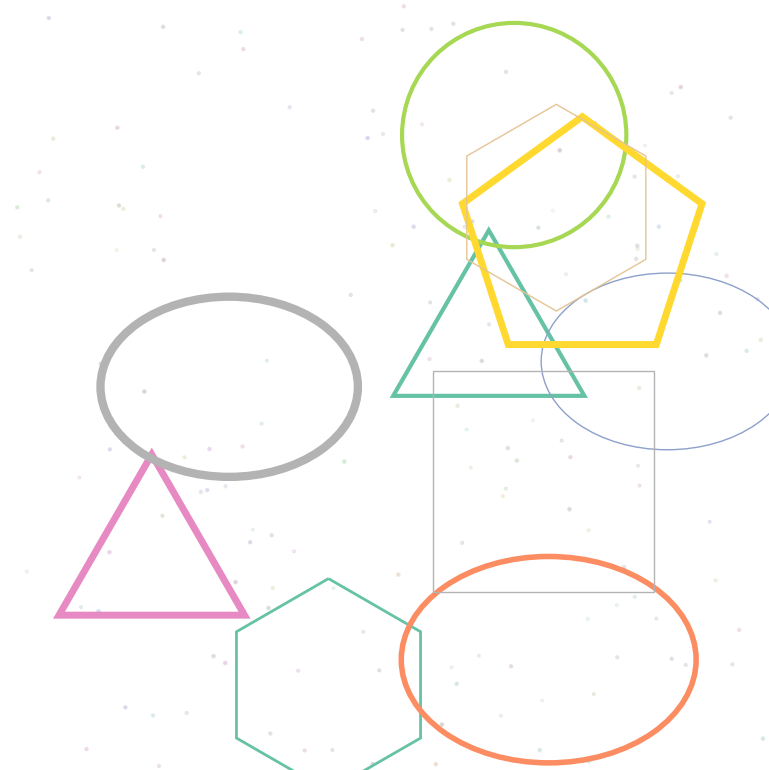[{"shape": "triangle", "thickness": 1.5, "radius": 0.72, "center": [0.635, 0.558]}, {"shape": "hexagon", "thickness": 1, "radius": 0.69, "center": [0.427, 0.111]}, {"shape": "oval", "thickness": 2, "radius": 0.96, "center": [0.713, 0.143]}, {"shape": "oval", "thickness": 0.5, "radius": 0.82, "center": [0.867, 0.531]}, {"shape": "triangle", "thickness": 2.5, "radius": 0.7, "center": [0.197, 0.271]}, {"shape": "circle", "thickness": 1.5, "radius": 0.73, "center": [0.668, 0.825]}, {"shape": "pentagon", "thickness": 2.5, "radius": 0.82, "center": [0.756, 0.685]}, {"shape": "hexagon", "thickness": 0.5, "radius": 0.67, "center": [0.722, 0.73]}, {"shape": "square", "thickness": 0.5, "radius": 0.72, "center": [0.706, 0.374]}, {"shape": "oval", "thickness": 3, "radius": 0.84, "center": [0.298, 0.498]}]